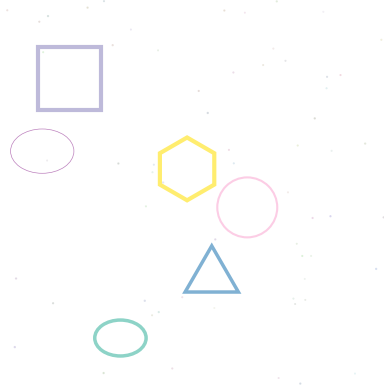[{"shape": "oval", "thickness": 2.5, "radius": 0.33, "center": [0.313, 0.122]}, {"shape": "square", "thickness": 3, "radius": 0.4, "center": [0.181, 0.796]}, {"shape": "triangle", "thickness": 2.5, "radius": 0.4, "center": [0.55, 0.281]}, {"shape": "circle", "thickness": 1.5, "radius": 0.39, "center": [0.642, 0.461]}, {"shape": "oval", "thickness": 0.5, "radius": 0.41, "center": [0.11, 0.607]}, {"shape": "hexagon", "thickness": 3, "radius": 0.41, "center": [0.486, 0.561]}]